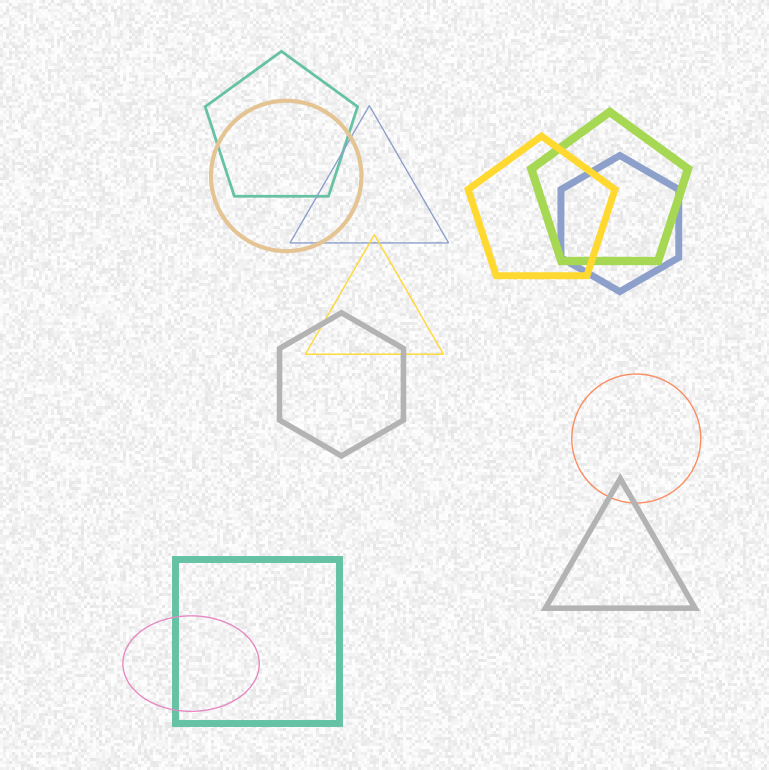[{"shape": "square", "thickness": 2.5, "radius": 0.53, "center": [0.334, 0.168]}, {"shape": "pentagon", "thickness": 1, "radius": 0.52, "center": [0.365, 0.829]}, {"shape": "circle", "thickness": 0.5, "radius": 0.42, "center": [0.826, 0.43]}, {"shape": "triangle", "thickness": 0.5, "radius": 0.59, "center": [0.48, 0.744]}, {"shape": "hexagon", "thickness": 2.5, "radius": 0.44, "center": [0.805, 0.71]}, {"shape": "oval", "thickness": 0.5, "radius": 0.44, "center": [0.248, 0.138]}, {"shape": "pentagon", "thickness": 3, "radius": 0.54, "center": [0.792, 0.748]}, {"shape": "triangle", "thickness": 0.5, "radius": 0.52, "center": [0.486, 0.592]}, {"shape": "pentagon", "thickness": 2.5, "radius": 0.5, "center": [0.703, 0.723]}, {"shape": "circle", "thickness": 1.5, "radius": 0.49, "center": [0.372, 0.772]}, {"shape": "hexagon", "thickness": 2, "radius": 0.46, "center": [0.443, 0.501]}, {"shape": "triangle", "thickness": 2, "radius": 0.56, "center": [0.806, 0.266]}]